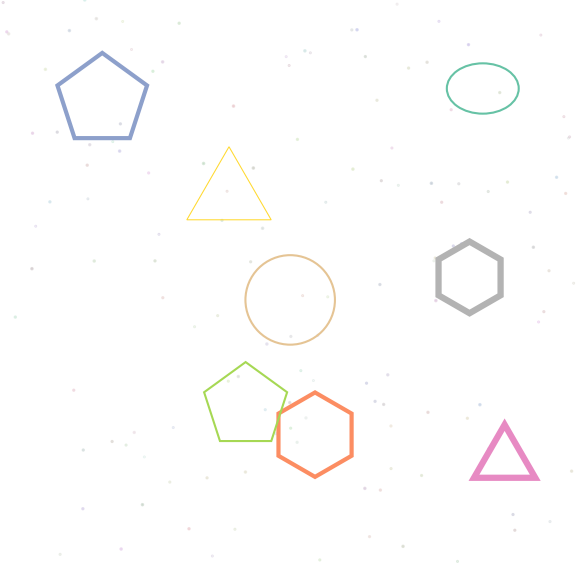[{"shape": "oval", "thickness": 1, "radius": 0.31, "center": [0.836, 0.846]}, {"shape": "hexagon", "thickness": 2, "radius": 0.37, "center": [0.546, 0.246]}, {"shape": "pentagon", "thickness": 2, "radius": 0.41, "center": [0.177, 0.826]}, {"shape": "triangle", "thickness": 3, "radius": 0.31, "center": [0.874, 0.202]}, {"shape": "pentagon", "thickness": 1, "radius": 0.38, "center": [0.425, 0.297]}, {"shape": "triangle", "thickness": 0.5, "radius": 0.42, "center": [0.397, 0.661]}, {"shape": "circle", "thickness": 1, "radius": 0.39, "center": [0.502, 0.48]}, {"shape": "hexagon", "thickness": 3, "radius": 0.31, "center": [0.813, 0.519]}]